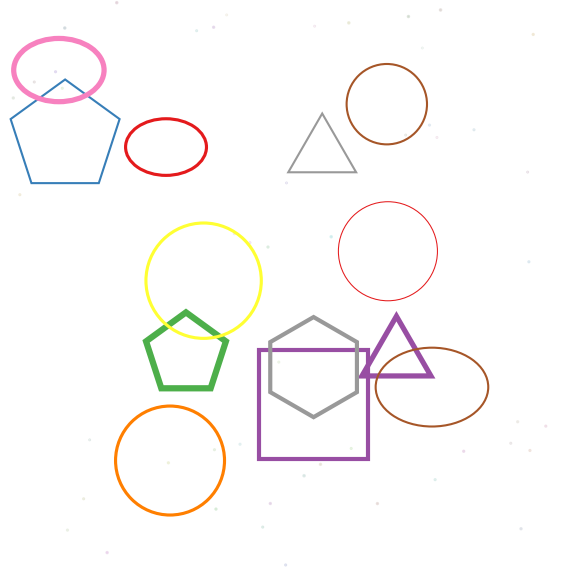[{"shape": "circle", "thickness": 0.5, "radius": 0.43, "center": [0.672, 0.564]}, {"shape": "oval", "thickness": 1.5, "radius": 0.35, "center": [0.287, 0.744]}, {"shape": "pentagon", "thickness": 1, "radius": 0.5, "center": [0.113, 0.762]}, {"shape": "pentagon", "thickness": 3, "radius": 0.36, "center": [0.322, 0.386]}, {"shape": "triangle", "thickness": 2.5, "radius": 0.34, "center": [0.686, 0.383]}, {"shape": "square", "thickness": 2, "radius": 0.47, "center": [0.543, 0.299]}, {"shape": "circle", "thickness": 1.5, "radius": 0.47, "center": [0.294, 0.202]}, {"shape": "circle", "thickness": 1.5, "radius": 0.5, "center": [0.353, 0.513]}, {"shape": "oval", "thickness": 1, "radius": 0.49, "center": [0.748, 0.329]}, {"shape": "circle", "thickness": 1, "radius": 0.35, "center": [0.67, 0.819]}, {"shape": "oval", "thickness": 2.5, "radius": 0.39, "center": [0.102, 0.878]}, {"shape": "hexagon", "thickness": 2, "radius": 0.43, "center": [0.543, 0.363]}, {"shape": "triangle", "thickness": 1, "radius": 0.34, "center": [0.558, 0.735]}]